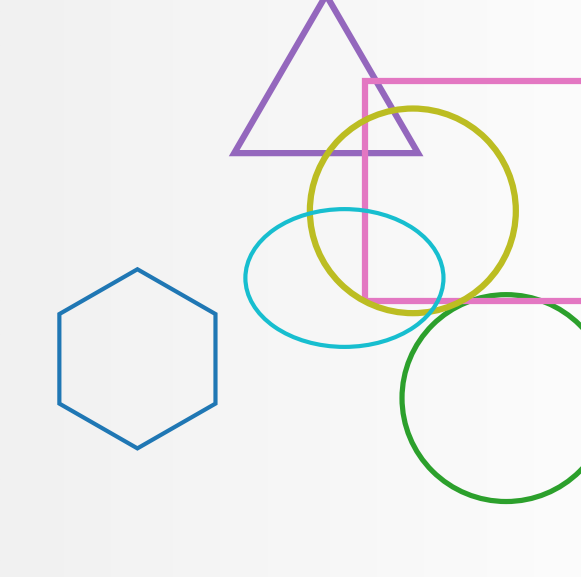[{"shape": "hexagon", "thickness": 2, "radius": 0.78, "center": [0.236, 0.378]}, {"shape": "circle", "thickness": 2.5, "radius": 0.9, "center": [0.871, 0.31]}, {"shape": "triangle", "thickness": 3, "radius": 0.91, "center": [0.561, 0.825]}, {"shape": "square", "thickness": 3, "radius": 0.96, "center": [0.819, 0.668]}, {"shape": "circle", "thickness": 3, "radius": 0.89, "center": [0.71, 0.634]}, {"shape": "oval", "thickness": 2, "radius": 0.85, "center": [0.593, 0.518]}]